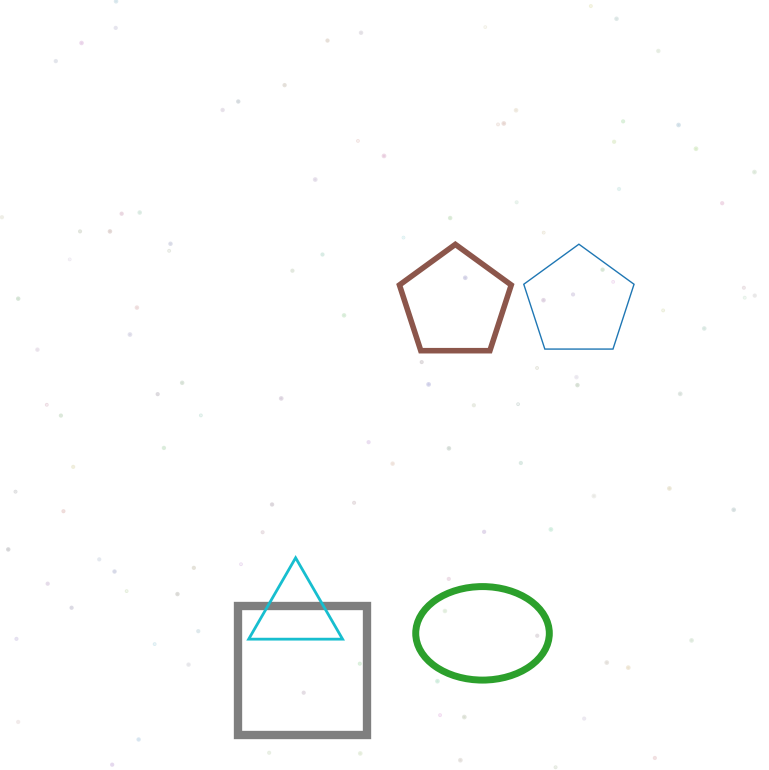[{"shape": "pentagon", "thickness": 0.5, "radius": 0.38, "center": [0.752, 0.608]}, {"shape": "oval", "thickness": 2.5, "radius": 0.43, "center": [0.627, 0.177]}, {"shape": "pentagon", "thickness": 2, "radius": 0.38, "center": [0.591, 0.606]}, {"shape": "square", "thickness": 3, "radius": 0.42, "center": [0.393, 0.129]}, {"shape": "triangle", "thickness": 1, "radius": 0.35, "center": [0.384, 0.205]}]